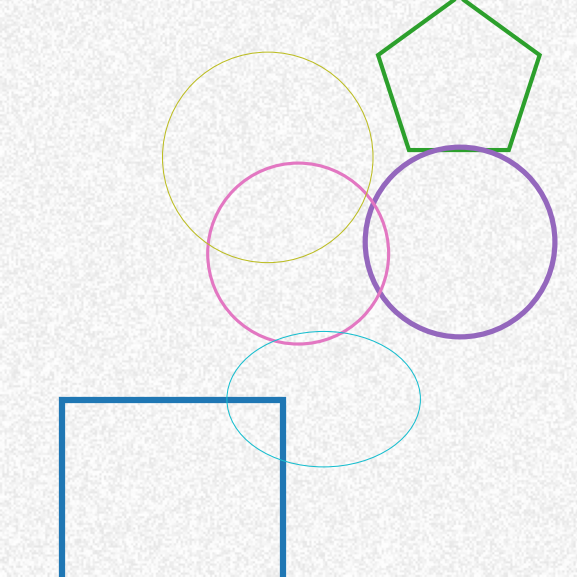[{"shape": "square", "thickness": 3, "radius": 0.96, "center": [0.298, 0.115]}, {"shape": "pentagon", "thickness": 2, "radius": 0.74, "center": [0.795, 0.858]}, {"shape": "circle", "thickness": 2.5, "radius": 0.82, "center": [0.797, 0.58]}, {"shape": "circle", "thickness": 1.5, "radius": 0.78, "center": [0.516, 0.56]}, {"shape": "circle", "thickness": 0.5, "radius": 0.91, "center": [0.464, 0.727]}, {"shape": "oval", "thickness": 0.5, "radius": 0.84, "center": [0.56, 0.308]}]